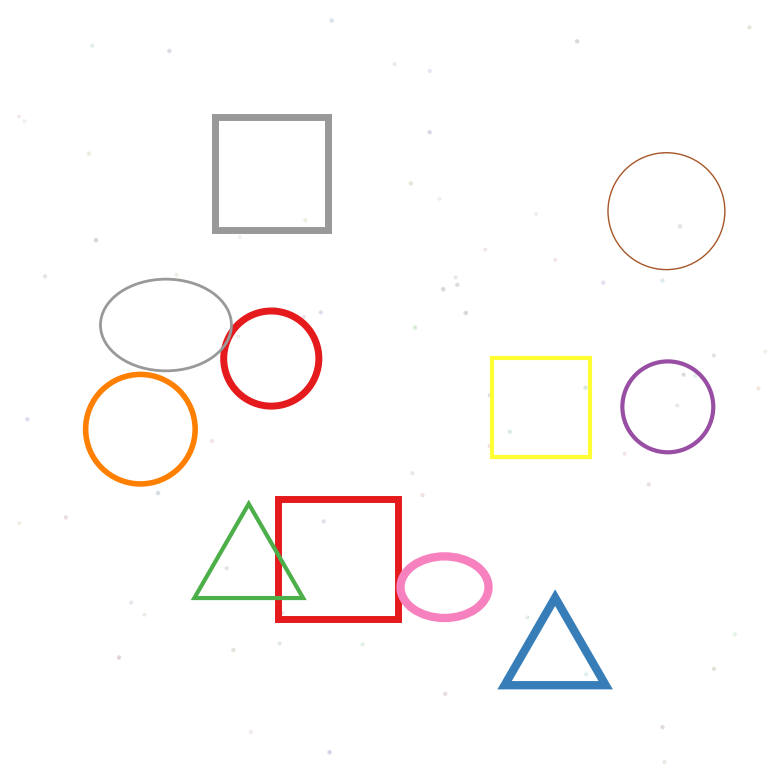[{"shape": "square", "thickness": 2.5, "radius": 0.39, "center": [0.439, 0.274]}, {"shape": "circle", "thickness": 2.5, "radius": 0.31, "center": [0.352, 0.534]}, {"shape": "triangle", "thickness": 3, "radius": 0.38, "center": [0.721, 0.148]}, {"shape": "triangle", "thickness": 1.5, "radius": 0.41, "center": [0.323, 0.264]}, {"shape": "circle", "thickness": 1.5, "radius": 0.3, "center": [0.867, 0.472]}, {"shape": "circle", "thickness": 2, "radius": 0.36, "center": [0.182, 0.443]}, {"shape": "square", "thickness": 1.5, "radius": 0.32, "center": [0.703, 0.471]}, {"shape": "circle", "thickness": 0.5, "radius": 0.38, "center": [0.865, 0.726]}, {"shape": "oval", "thickness": 3, "radius": 0.29, "center": [0.577, 0.237]}, {"shape": "oval", "thickness": 1, "radius": 0.43, "center": [0.216, 0.578]}, {"shape": "square", "thickness": 2.5, "radius": 0.37, "center": [0.353, 0.774]}]